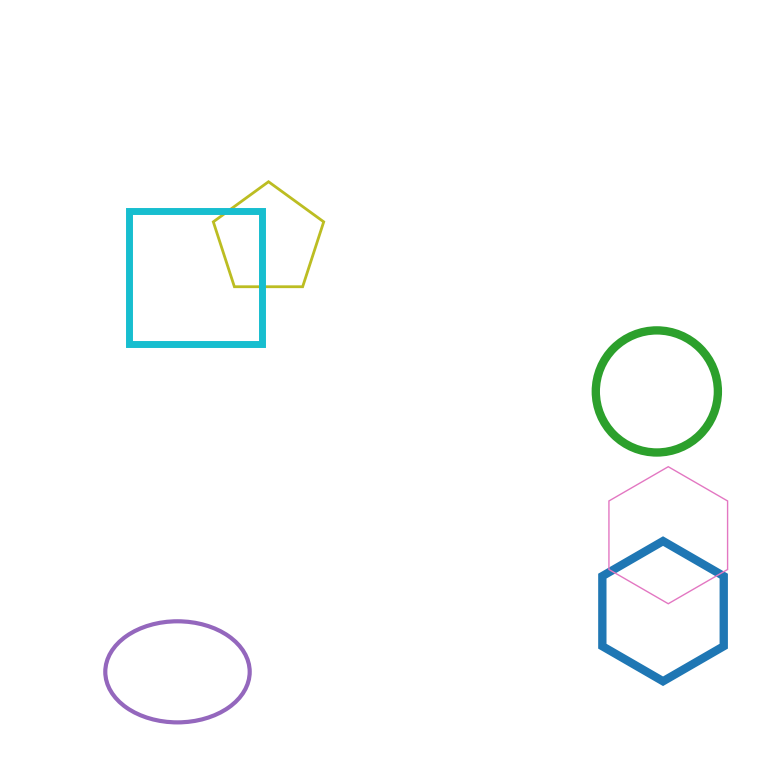[{"shape": "hexagon", "thickness": 3, "radius": 0.46, "center": [0.861, 0.206]}, {"shape": "circle", "thickness": 3, "radius": 0.4, "center": [0.853, 0.492]}, {"shape": "oval", "thickness": 1.5, "radius": 0.47, "center": [0.231, 0.127]}, {"shape": "hexagon", "thickness": 0.5, "radius": 0.44, "center": [0.868, 0.305]}, {"shape": "pentagon", "thickness": 1, "radius": 0.38, "center": [0.349, 0.689]}, {"shape": "square", "thickness": 2.5, "radius": 0.43, "center": [0.254, 0.64]}]